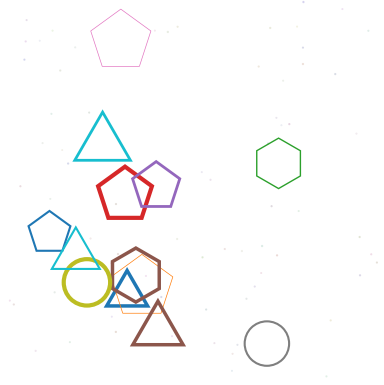[{"shape": "pentagon", "thickness": 1.5, "radius": 0.29, "center": [0.129, 0.395]}, {"shape": "triangle", "thickness": 2.5, "radius": 0.31, "center": [0.33, 0.236]}, {"shape": "pentagon", "thickness": 0.5, "radius": 0.42, "center": [0.369, 0.255]}, {"shape": "hexagon", "thickness": 1, "radius": 0.33, "center": [0.724, 0.576]}, {"shape": "pentagon", "thickness": 3, "radius": 0.37, "center": [0.325, 0.494]}, {"shape": "pentagon", "thickness": 2, "radius": 0.32, "center": [0.406, 0.516]}, {"shape": "hexagon", "thickness": 2.5, "radius": 0.35, "center": [0.353, 0.286]}, {"shape": "triangle", "thickness": 2.5, "radius": 0.38, "center": [0.41, 0.142]}, {"shape": "pentagon", "thickness": 0.5, "radius": 0.41, "center": [0.314, 0.894]}, {"shape": "circle", "thickness": 1.5, "radius": 0.29, "center": [0.693, 0.108]}, {"shape": "circle", "thickness": 3, "radius": 0.3, "center": [0.226, 0.267]}, {"shape": "triangle", "thickness": 2, "radius": 0.42, "center": [0.266, 0.625]}, {"shape": "triangle", "thickness": 1.5, "radius": 0.36, "center": [0.197, 0.337]}]